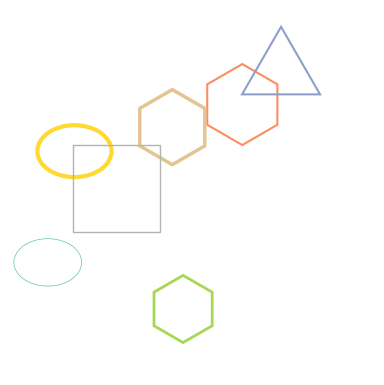[{"shape": "oval", "thickness": 0.5, "radius": 0.44, "center": [0.124, 0.318]}, {"shape": "hexagon", "thickness": 1.5, "radius": 0.53, "center": [0.629, 0.728]}, {"shape": "triangle", "thickness": 1.5, "radius": 0.58, "center": [0.73, 0.813]}, {"shape": "hexagon", "thickness": 2, "radius": 0.44, "center": [0.476, 0.197]}, {"shape": "oval", "thickness": 3, "radius": 0.48, "center": [0.193, 0.607]}, {"shape": "hexagon", "thickness": 2.5, "radius": 0.49, "center": [0.447, 0.67]}, {"shape": "square", "thickness": 1, "radius": 0.57, "center": [0.303, 0.511]}]